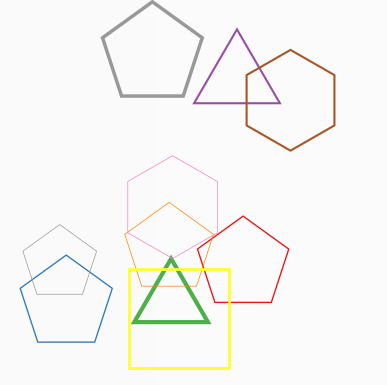[{"shape": "pentagon", "thickness": 1, "radius": 0.62, "center": [0.627, 0.315]}, {"shape": "pentagon", "thickness": 1, "radius": 0.62, "center": [0.171, 0.212]}, {"shape": "triangle", "thickness": 3, "radius": 0.55, "center": [0.442, 0.218]}, {"shape": "triangle", "thickness": 1.5, "radius": 0.64, "center": [0.612, 0.796]}, {"shape": "pentagon", "thickness": 0.5, "radius": 0.6, "center": [0.436, 0.354]}, {"shape": "square", "thickness": 2, "radius": 0.64, "center": [0.463, 0.172]}, {"shape": "hexagon", "thickness": 1.5, "radius": 0.65, "center": [0.75, 0.74]}, {"shape": "hexagon", "thickness": 0.5, "radius": 0.67, "center": [0.445, 0.462]}, {"shape": "pentagon", "thickness": 0.5, "radius": 0.5, "center": [0.154, 0.317]}, {"shape": "pentagon", "thickness": 2.5, "radius": 0.68, "center": [0.393, 0.86]}]